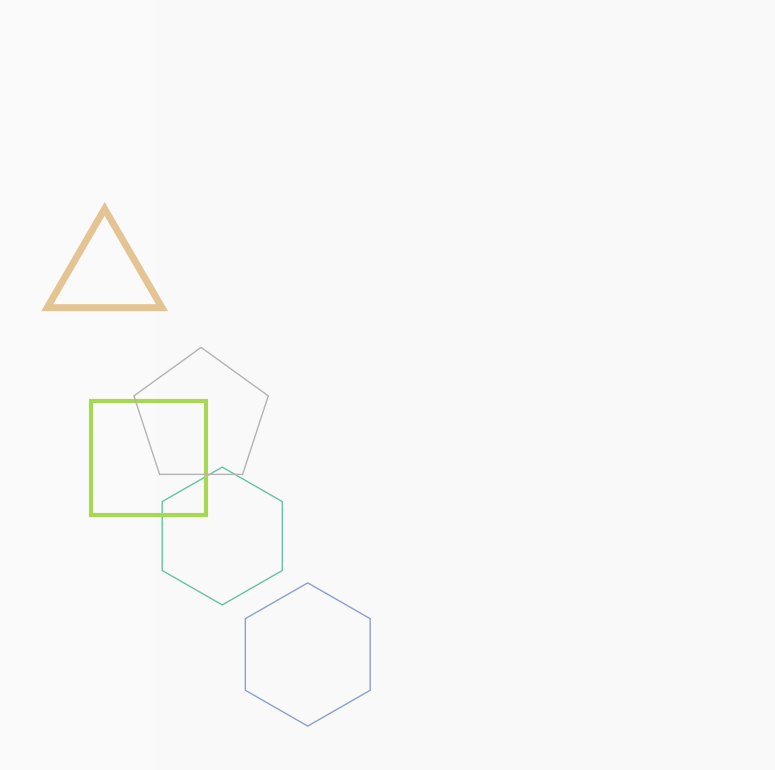[{"shape": "hexagon", "thickness": 0.5, "radius": 0.45, "center": [0.287, 0.304]}, {"shape": "hexagon", "thickness": 0.5, "radius": 0.46, "center": [0.397, 0.15]}, {"shape": "square", "thickness": 1.5, "radius": 0.37, "center": [0.191, 0.405]}, {"shape": "triangle", "thickness": 2.5, "radius": 0.43, "center": [0.135, 0.643]}, {"shape": "pentagon", "thickness": 0.5, "radius": 0.46, "center": [0.259, 0.458]}]